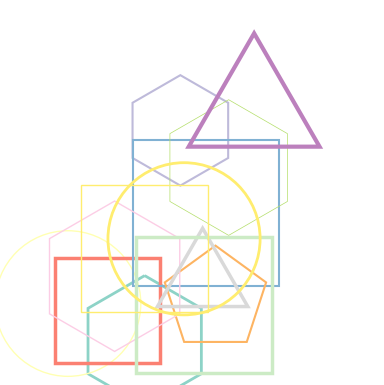[{"shape": "hexagon", "thickness": 2, "radius": 0.85, "center": [0.376, 0.114]}, {"shape": "circle", "thickness": 1, "radius": 0.95, "center": [0.177, 0.212]}, {"shape": "hexagon", "thickness": 1.5, "radius": 0.72, "center": [0.468, 0.661]}, {"shape": "square", "thickness": 2.5, "radius": 0.68, "center": [0.279, 0.193]}, {"shape": "square", "thickness": 1.5, "radius": 0.95, "center": [0.536, 0.447]}, {"shape": "pentagon", "thickness": 1.5, "radius": 0.69, "center": [0.56, 0.224]}, {"shape": "hexagon", "thickness": 0.5, "radius": 0.88, "center": [0.594, 0.565]}, {"shape": "hexagon", "thickness": 1, "radius": 0.98, "center": [0.298, 0.282]}, {"shape": "triangle", "thickness": 2.5, "radius": 0.68, "center": [0.526, 0.272]}, {"shape": "triangle", "thickness": 3, "radius": 0.98, "center": [0.66, 0.717]}, {"shape": "square", "thickness": 2.5, "radius": 0.89, "center": [0.53, 0.208]}, {"shape": "square", "thickness": 1, "radius": 0.82, "center": [0.375, 0.355]}, {"shape": "circle", "thickness": 2, "radius": 0.99, "center": [0.478, 0.38]}]